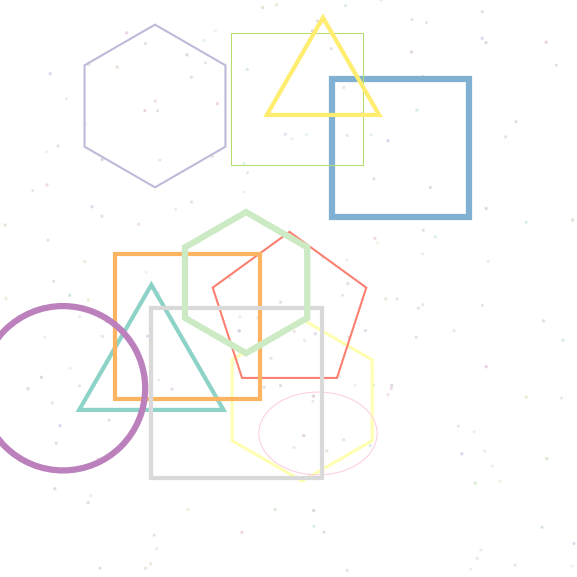[{"shape": "triangle", "thickness": 2, "radius": 0.72, "center": [0.262, 0.362]}, {"shape": "hexagon", "thickness": 1.5, "radius": 0.7, "center": [0.523, 0.306]}, {"shape": "hexagon", "thickness": 1, "radius": 0.7, "center": [0.268, 0.816]}, {"shape": "pentagon", "thickness": 1, "radius": 0.7, "center": [0.501, 0.458]}, {"shape": "square", "thickness": 3, "radius": 0.6, "center": [0.694, 0.743]}, {"shape": "square", "thickness": 2, "radius": 0.63, "center": [0.325, 0.433]}, {"shape": "square", "thickness": 0.5, "radius": 0.57, "center": [0.514, 0.828]}, {"shape": "oval", "thickness": 0.5, "radius": 0.51, "center": [0.551, 0.249]}, {"shape": "square", "thickness": 2, "radius": 0.74, "center": [0.409, 0.319]}, {"shape": "circle", "thickness": 3, "radius": 0.71, "center": [0.109, 0.327]}, {"shape": "hexagon", "thickness": 3, "radius": 0.61, "center": [0.426, 0.51]}, {"shape": "triangle", "thickness": 2, "radius": 0.56, "center": [0.559, 0.856]}]